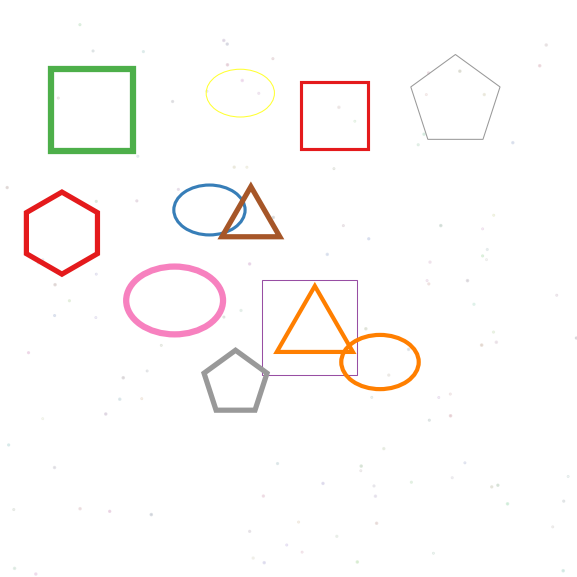[{"shape": "square", "thickness": 1.5, "radius": 0.29, "center": [0.578, 0.799]}, {"shape": "hexagon", "thickness": 2.5, "radius": 0.36, "center": [0.107, 0.595]}, {"shape": "oval", "thickness": 1.5, "radius": 0.31, "center": [0.363, 0.636]}, {"shape": "square", "thickness": 3, "radius": 0.36, "center": [0.16, 0.808]}, {"shape": "square", "thickness": 0.5, "radius": 0.41, "center": [0.536, 0.432]}, {"shape": "oval", "thickness": 2, "radius": 0.34, "center": [0.658, 0.372]}, {"shape": "triangle", "thickness": 2, "radius": 0.38, "center": [0.545, 0.428]}, {"shape": "oval", "thickness": 0.5, "radius": 0.3, "center": [0.416, 0.838]}, {"shape": "triangle", "thickness": 2.5, "radius": 0.29, "center": [0.434, 0.618]}, {"shape": "oval", "thickness": 3, "radius": 0.42, "center": [0.302, 0.479]}, {"shape": "pentagon", "thickness": 2.5, "radius": 0.29, "center": [0.408, 0.335]}, {"shape": "pentagon", "thickness": 0.5, "radius": 0.41, "center": [0.789, 0.824]}]